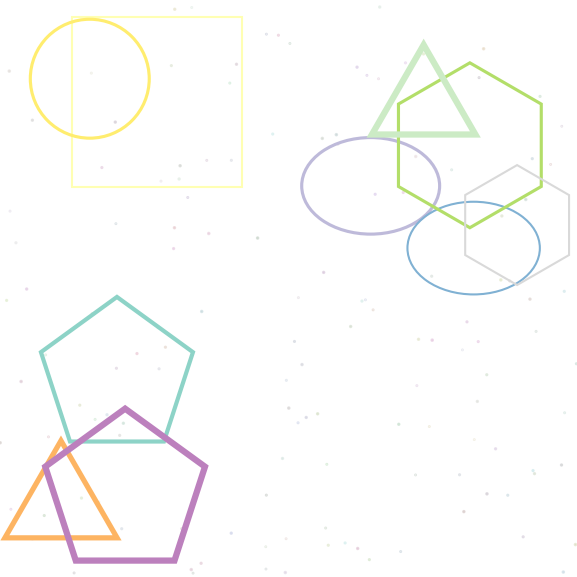[{"shape": "pentagon", "thickness": 2, "radius": 0.69, "center": [0.203, 0.347]}, {"shape": "square", "thickness": 1, "radius": 0.74, "center": [0.272, 0.823]}, {"shape": "oval", "thickness": 1.5, "radius": 0.6, "center": [0.642, 0.677]}, {"shape": "oval", "thickness": 1, "radius": 0.57, "center": [0.82, 0.57]}, {"shape": "triangle", "thickness": 2.5, "radius": 0.56, "center": [0.106, 0.124]}, {"shape": "hexagon", "thickness": 1.5, "radius": 0.71, "center": [0.814, 0.748]}, {"shape": "hexagon", "thickness": 1, "radius": 0.52, "center": [0.895, 0.609]}, {"shape": "pentagon", "thickness": 3, "radius": 0.73, "center": [0.217, 0.146]}, {"shape": "triangle", "thickness": 3, "radius": 0.52, "center": [0.734, 0.818]}, {"shape": "circle", "thickness": 1.5, "radius": 0.51, "center": [0.155, 0.863]}]